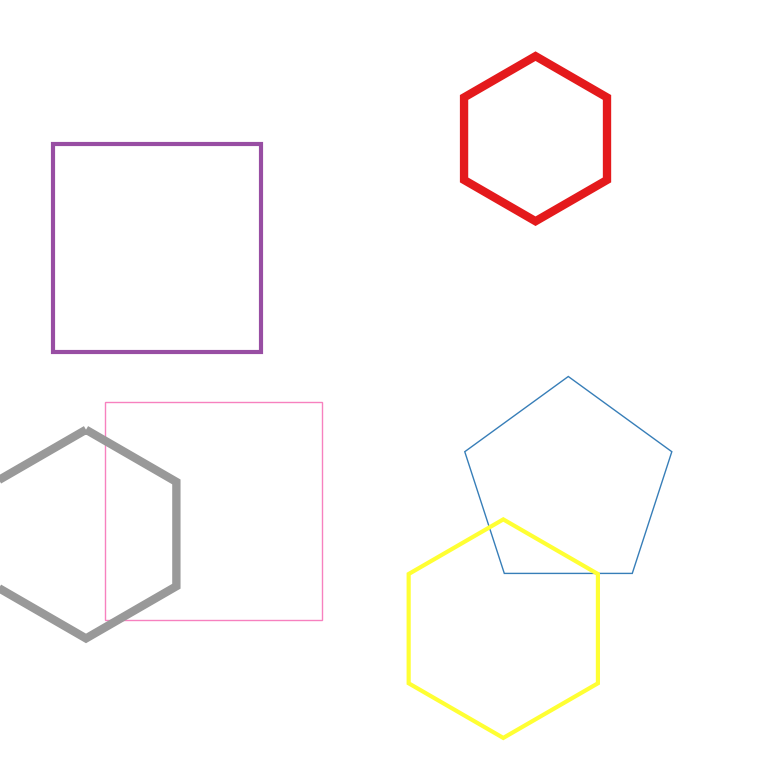[{"shape": "hexagon", "thickness": 3, "radius": 0.54, "center": [0.695, 0.82]}, {"shape": "pentagon", "thickness": 0.5, "radius": 0.71, "center": [0.738, 0.37]}, {"shape": "square", "thickness": 1.5, "radius": 0.68, "center": [0.203, 0.678]}, {"shape": "hexagon", "thickness": 1.5, "radius": 0.71, "center": [0.654, 0.184]}, {"shape": "square", "thickness": 0.5, "radius": 0.71, "center": [0.277, 0.336]}, {"shape": "hexagon", "thickness": 3, "radius": 0.68, "center": [0.112, 0.306]}]